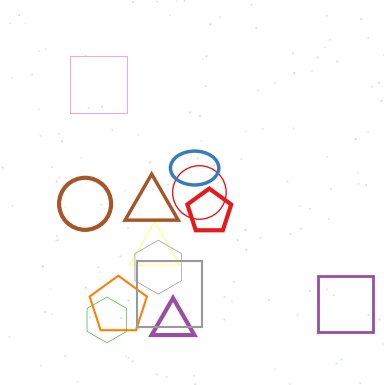[{"shape": "circle", "thickness": 1, "radius": 0.35, "center": [0.518, 0.5]}, {"shape": "pentagon", "thickness": 3, "radius": 0.3, "center": [0.544, 0.45]}, {"shape": "oval", "thickness": 2.5, "radius": 0.31, "center": [0.505, 0.564]}, {"shape": "hexagon", "thickness": 0.5, "radius": 0.3, "center": [0.278, 0.169]}, {"shape": "triangle", "thickness": 3, "radius": 0.32, "center": [0.449, 0.162]}, {"shape": "square", "thickness": 2, "radius": 0.36, "center": [0.897, 0.21]}, {"shape": "pentagon", "thickness": 1.5, "radius": 0.39, "center": [0.307, 0.206]}, {"shape": "triangle", "thickness": 0.5, "radius": 0.38, "center": [0.402, 0.349]}, {"shape": "circle", "thickness": 3, "radius": 0.34, "center": [0.221, 0.471]}, {"shape": "triangle", "thickness": 2.5, "radius": 0.4, "center": [0.394, 0.468]}, {"shape": "square", "thickness": 0.5, "radius": 0.37, "center": [0.256, 0.78]}, {"shape": "hexagon", "thickness": 0.5, "radius": 0.35, "center": [0.411, 0.306]}, {"shape": "square", "thickness": 1.5, "radius": 0.42, "center": [0.441, 0.237]}]